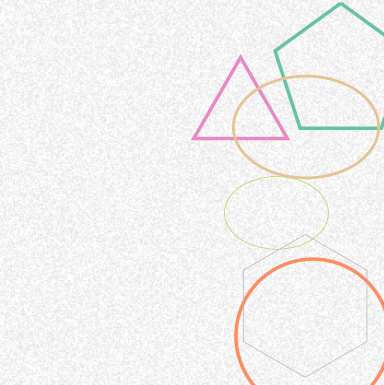[{"shape": "pentagon", "thickness": 2.5, "radius": 0.9, "center": [0.885, 0.812]}, {"shape": "circle", "thickness": 2.5, "radius": 1.0, "center": [0.813, 0.127]}, {"shape": "triangle", "thickness": 2.5, "radius": 0.7, "center": [0.625, 0.71]}, {"shape": "oval", "thickness": 0.5, "radius": 0.67, "center": [0.718, 0.447]}, {"shape": "oval", "thickness": 2, "radius": 0.94, "center": [0.795, 0.67]}, {"shape": "hexagon", "thickness": 0.5, "radius": 0.93, "center": [0.792, 0.206]}]